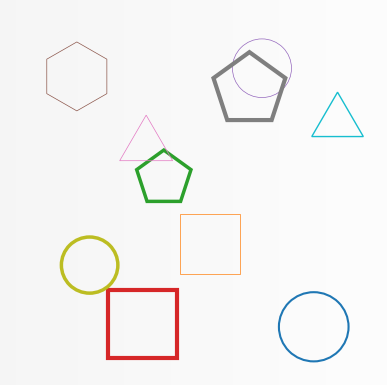[{"shape": "circle", "thickness": 1.5, "radius": 0.45, "center": [0.81, 0.151]}, {"shape": "square", "thickness": 0.5, "radius": 0.39, "center": [0.541, 0.366]}, {"shape": "pentagon", "thickness": 2.5, "radius": 0.37, "center": [0.423, 0.537]}, {"shape": "square", "thickness": 3, "radius": 0.44, "center": [0.368, 0.158]}, {"shape": "circle", "thickness": 0.5, "radius": 0.38, "center": [0.676, 0.823]}, {"shape": "hexagon", "thickness": 0.5, "radius": 0.45, "center": [0.198, 0.802]}, {"shape": "triangle", "thickness": 0.5, "radius": 0.39, "center": [0.377, 0.622]}, {"shape": "pentagon", "thickness": 3, "radius": 0.49, "center": [0.644, 0.767]}, {"shape": "circle", "thickness": 2.5, "radius": 0.36, "center": [0.231, 0.311]}, {"shape": "triangle", "thickness": 1, "radius": 0.38, "center": [0.871, 0.684]}]